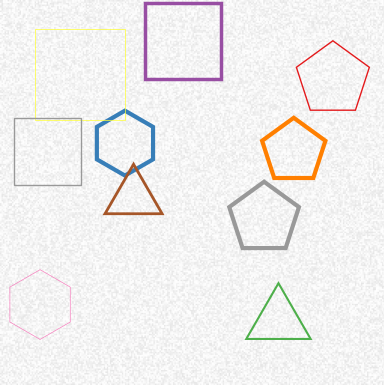[{"shape": "pentagon", "thickness": 1, "radius": 0.5, "center": [0.865, 0.794]}, {"shape": "hexagon", "thickness": 3, "radius": 0.42, "center": [0.325, 0.628]}, {"shape": "triangle", "thickness": 1.5, "radius": 0.48, "center": [0.723, 0.168]}, {"shape": "square", "thickness": 2.5, "radius": 0.49, "center": [0.476, 0.894]}, {"shape": "pentagon", "thickness": 3, "radius": 0.43, "center": [0.763, 0.608]}, {"shape": "square", "thickness": 0.5, "radius": 0.59, "center": [0.208, 0.806]}, {"shape": "triangle", "thickness": 2, "radius": 0.43, "center": [0.347, 0.488]}, {"shape": "hexagon", "thickness": 0.5, "radius": 0.45, "center": [0.104, 0.209]}, {"shape": "pentagon", "thickness": 3, "radius": 0.48, "center": [0.686, 0.433]}, {"shape": "square", "thickness": 1, "radius": 0.43, "center": [0.124, 0.606]}]